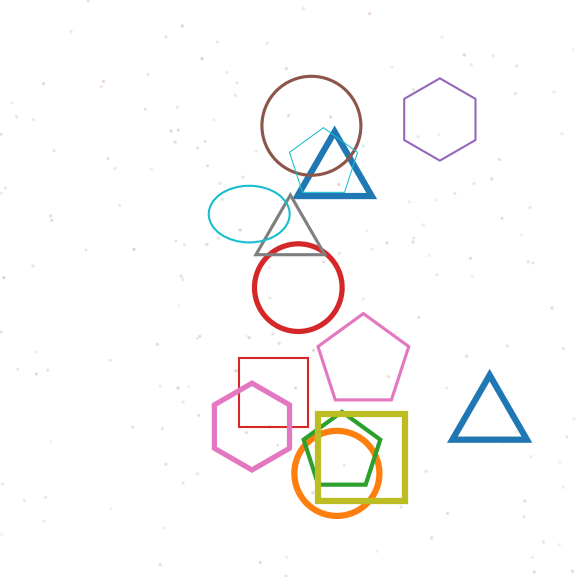[{"shape": "triangle", "thickness": 3, "radius": 0.37, "center": [0.848, 0.275]}, {"shape": "triangle", "thickness": 3, "radius": 0.37, "center": [0.579, 0.697]}, {"shape": "circle", "thickness": 3, "radius": 0.37, "center": [0.583, 0.179]}, {"shape": "pentagon", "thickness": 2, "radius": 0.35, "center": [0.592, 0.216]}, {"shape": "square", "thickness": 1, "radius": 0.3, "center": [0.474, 0.319]}, {"shape": "circle", "thickness": 2.5, "radius": 0.38, "center": [0.517, 0.501]}, {"shape": "hexagon", "thickness": 1, "radius": 0.36, "center": [0.762, 0.792]}, {"shape": "circle", "thickness": 1.5, "radius": 0.43, "center": [0.539, 0.781]}, {"shape": "hexagon", "thickness": 2.5, "radius": 0.38, "center": [0.436, 0.26]}, {"shape": "pentagon", "thickness": 1.5, "radius": 0.41, "center": [0.629, 0.373]}, {"shape": "triangle", "thickness": 1.5, "radius": 0.34, "center": [0.503, 0.593]}, {"shape": "square", "thickness": 3, "radius": 0.37, "center": [0.625, 0.207]}, {"shape": "oval", "thickness": 1, "radius": 0.35, "center": [0.432, 0.628]}, {"shape": "pentagon", "thickness": 0.5, "radius": 0.31, "center": [0.56, 0.716]}]